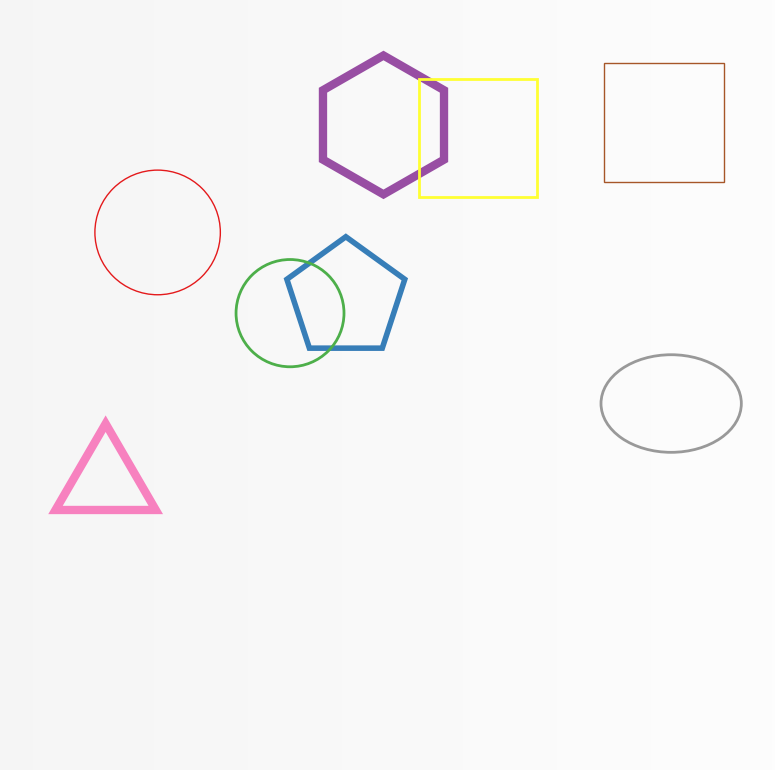[{"shape": "circle", "thickness": 0.5, "radius": 0.4, "center": [0.203, 0.698]}, {"shape": "pentagon", "thickness": 2, "radius": 0.4, "center": [0.446, 0.613]}, {"shape": "circle", "thickness": 1, "radius": 0.35, "center": [0.374, 0.593]}, {"shape": "hexagon", "thickness": 3, "radius": 0.45, "center": [0.495, 0.838]}, {"shape": "square", "thickness": 1, "radius": 0.38, "center": [0.617, 0.821]}, {"shape": "square", "thickness": 0.5, "radius": 0.39, "center": [0.856, 0.841]}, {"shape": "triangle", "thickness": 3, "radius": 0.37, "center": [0.136, 0.375]}, {"shape": "oval", "thickness": 1, "radius": 0.45, "center": [0.866, 0.476]}]